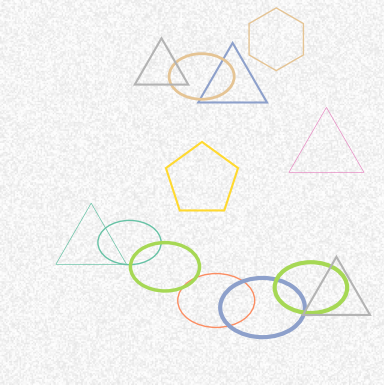[{"shape": "triangle", "thickness": 0.5, "radius": 0.53, "center": [0.237, 0.366]}, {"shape": "oval", "thickness": 1, "radius": 0.41, "center": [0.336, 0.37]}, {"shape": "oval", "thickness": 1, "radius": 0.5, "center": [0.562, 0.219]}, {"shape": "oval", "thickness": 3, "radius": 0.55, "center": [0.682, 0.201]}, {"shape": "triangle", "thickness": 1.5, "radius": 0.52, "center": [0.604, 0.785]}, {"shape": "triangle", "thickness": 0.5, "radius": 0.56, "center": [0.848, 0.609]}, {"shape": "oval", "thickness": 3, "radius": 0.47, "center": [0.808, 0.253]}, {"shape": "oval", "thickness": 2.5, "radius": 0.45, "center": [0.429, 0.307]}, {"shape": "pentagon", "thickness": 1.5, "radius": 0.49, "center": [0.525, 0.533]}, {"shape": "hexagon", "thickness": 1, "radius": 0.41, "center": [0.718, 0.898]}, {"shape": "oval", "thickness": 2, "radius": 0.42, "center": [0.524, 0.801]}, {"shape": "triangle", "thickness": 1.5, "radius": 0.4, "center": [0.42, 0.82]}, {"shape": "triangle", "thickness": 1.5, "radius": 0.5, "center": [0.874, 0.232]}]